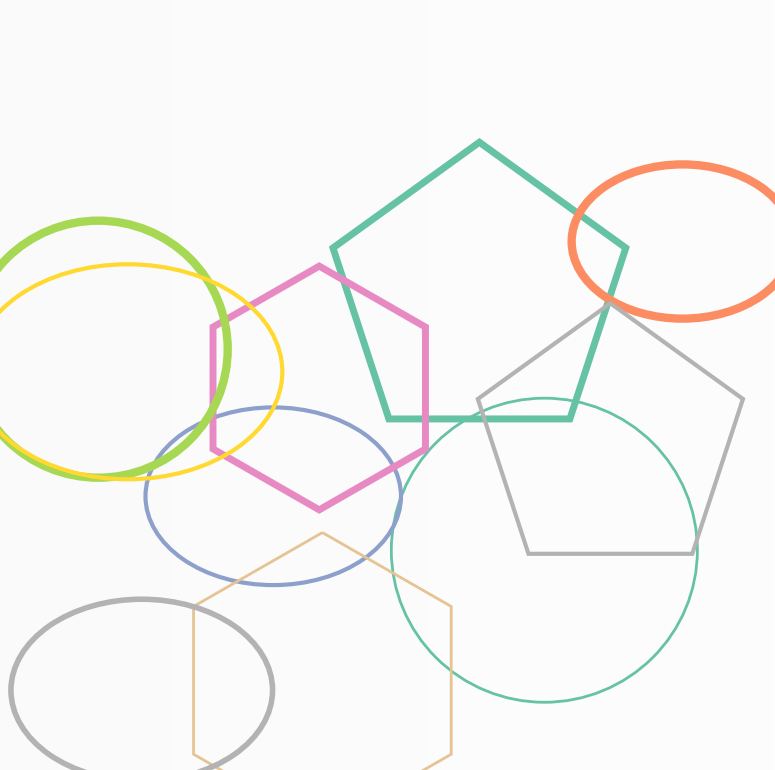[{"shape": "pentagon", "thickness": 2.5, "radius": 0.99, "center": [0.619, 0.617]}, {"shape": "circle", "thickness": 1, "radius": 0.99, "center": [0.702, 0.285]}, {"shape": "oval", "thickness": 3, "radius": 0.72, "center": [0.881, 0.686]}, {"shape": "oval", "thickness": 1.5, "radius": 0.82, "center": [0.353, 0.356]}, {"shape": "hexagon", "thickness": 2.5, "radius": 0.79, "center": [0.412, 0.496]}, {"shape": "circle", "thickness": 3, "radius": 0.83, "center": [0.127, 0.547]}, {"shape": "oval", "thickness": 1.5, "radius": 1.0, "center": [0.165, 0.517]}, {"shape": "hexagon", "thickness": 1, "radius": 0.96, "center": [0.416, 0.116]}, {"shape": "pentagon", "thickness": 1.5, "radius": 0.9, "center": [0.788, 0.426]}, {"shape": "oval", "thickness": 2, "radius": 0.84, "center": [0.183, 0.104]}]